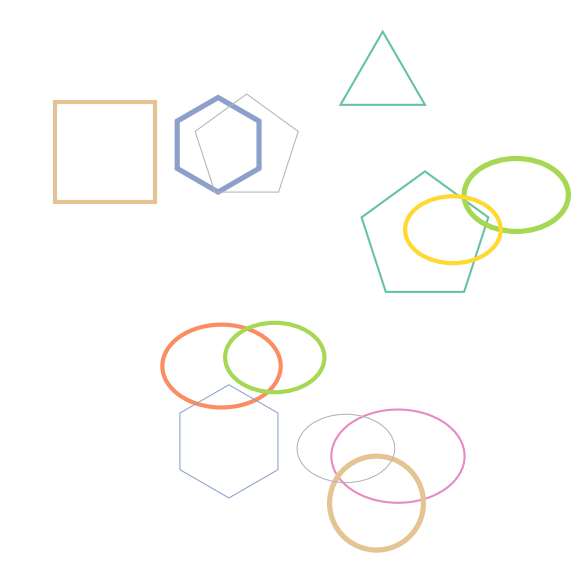[{"shape": "pentagon", "thickness": 1, "radius": 0.58, "center": [0.736, 0.587]}, {"shape": "triangle", "thickness": 1, "radius": 0.42, "center": [0.663, 0.86]}, {"shape": "oval", "thickness": 2, "radius": 0.51, "center": [0.384, 0.365]}, {"shape": "hexagon", "thickness": 0.5, "radius": 0.49, "center": [0.396, 0.235]}, {"shape": "hexagon", "thickness": 2.5, "radius": 0.41, "center": [0.378, 0.748]}, {"shape": "oval", "thickness": 1, "radius": 0.58, "center": [0.689, 0.209]}, {"shape": "oval", "thickness": 2, "radius": 0.43, "center": [0.476, 0.38]}, {"shape": "oval", "thickness": 2.5, "radius": 0.45, "center": [0.894, 0.662]}, {"shape": "oval", "thickness": 2, "radius": 0.41, "center": [0.784, 0.601]}, {"shape": "square", "thickness": 2, "radius": 0.43, "center": [0.182, 0.736]}, {"shape": "circle", "thickness": 2.5, "radius": 0.41, "center": [0.652, 0.128]}, {"shape": "pentagon", "thickness": 0.5, "radius": 0.47, "center": [0.427, 0.742]}, {"shape": "oval", "thickness": 0.5, "radius": 0.42, "center": [0.599, 0.223]}]